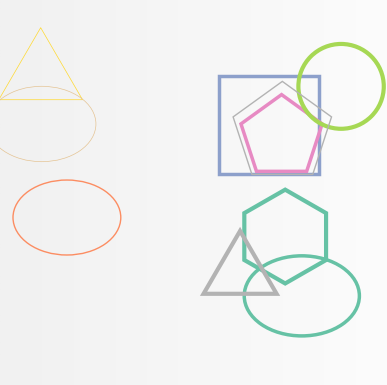[{"shape": "hexagon", "thickness": 3, "radius": 0.61, "center": [0.736, 0.386]}, {"shape": "oval", "thickness": 2.5, "radius": 0.74, "center": [0.779, 0.232]}, {"shape": "oval", "thickness": 1, "radius": 0.7, "center": [0.173, 0.435]}, {"shape": "square", "thickness": 2.5, "radius": 0.64, "center": [0.694, 0.675]}, {"shape": "pentagon", "thickness": 2.5, "radius": 0.55, "center": [0.727, 0.644]}, {"shape": "circle", "thickness": 3, "radius": 0.55, "center": [0.88, 0.776]}, {"shape": "triangle", "thickness": 0.5, "radius": 0.62, "center": [0.105, 0.803]}, {"shape": "oval", "thickness": 0.5, "radius": 0.7, "center": [0.108, 0.678]}, {"shape": "triangle", "thickness": 3, "radius": 0.54, "center": [0.62, 0.291]}, {"shape": "pentagon", "thickness": 1, "radius": 0.67, "center": [0.729, 0.655]}]